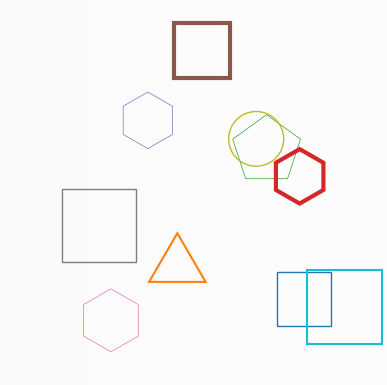[{"shape": "square", "thickness": 1, "radius": 0.35, "center": [0.784, 0.223]}, {"shape": "triangle", "thickness": 1.5, "radius": 0.42, "center": [0.458, 0.31]}, {"shape": "pentagon", "thickness": 0.5, "radius": 0.46, "center": [0.688, 0.61]}, {"shape": "hexagon", "thickness": 3, "radius": 0.35, "center": [0.773, 0.542]}, {"shape": "hexagon", "thickness": 0.5, "radius": 0.37, "center": [0.381, 0.687]}, {"shape": "square", "thickness": 3, "radius": 0.36, "center": [0.521, 0.869]}, {"shape": "hexagon", "thickness": 0.5, "radius": 0.41, "center": [0.286, 0.168]}, {"shape": "square", "thickness": 1, "radius": 0.48, "center": [0.256, 0.414]}, {"shape": "circle", "thickness": 1, "radius": 0.36, "center": [0.661, 0.639]}, {"shape": "square", "thickness": 1.5, "radius": 0.48, "center": [0.889, 0.203]}]